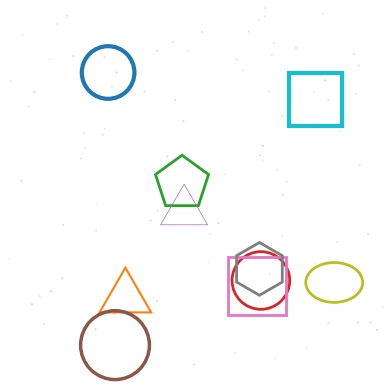[{"shape": "circle", "thickness": 3, "radius": 0.34, "center": [0.281, 0.812]}, {"shape": "triangle", "thickness": 1.5, "radius": 0.39, "center": [0.326, 0.227]}, {"shape": "pentagon", "thickness": 2, "radius": 0.36, "center": [0.473, 0.524]}, {"shape": "circle", "thickness": 2, "radius": 0.37, "center": [0.678, 0.271]}, {"shape": "triangle", "thickness": 0.5, "radius": 0.35, "center": [0.478, 0.451]}, {"shape": "circle", "thickness": 2.5, "radius": 0.45, "center": [0.299, 0.104]}, {"shape": "square", "thickness": 2, "radius": 0.38, "center": [0.668, 0.258]}, {"shape": "hexagon", "thickness": 2, "radius": 0.34, "center": [0.674, 0.302]}, {"shape": "oval", "thickness": 2, "radius": 0.37, "center": [0.868, 0.266]}, {"shape": "square", "thickness": 3, "radius": 0.35, "center": [0.819, 0.741]}]